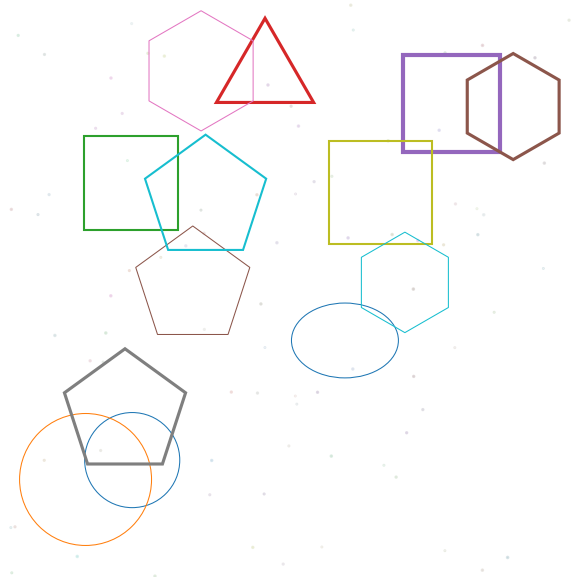[{"shape": "oval", "thickness": 0.5, "radius": 0.46, "center": [0.597, 0.41]}, {"shape": "circle", "thickness": 0.5, "radius": 0.41, "center": [0.229, 0.202]}, {"shape": "circle", "thickness": 0.5, "radius": 0.57, "center": [0.148, 0.169]}, {"shape": "square", "thickness": 1, "radius": 0.41, "center": [0.227, 0.683]}, {"shape": "triangle", "thickness": 1.5, "radius": 0.49, "center": [0.459, 0.87]}, {"shape": "square", "thickness": 2, "radius": 0.42, "center": [0.781, 0.82]}, {"shape": "pentagon", "thickness": 0.5, "radius": 0.52, "center": [0.334, 0.504]}, {"shape": "hexagon", "thickness": 1.5, "radius": 0.46, "center": [0.889, 0.815]}, {"shape": "hexagon", "thickness": 0.5, "radius": 0.52, "center": [0.348, 0.876]}, {"shape": "pentagon", "thickness": 1.5, "radius": 0.55, "center": [0.216, 0.285]}, {"shape": "square", "thickness": 1, "radius": 0.45, "center": [0.659, 0.666]}, {"shape": "hexagon", "thickness": 0.5, "radius": 0.43, "center": [0.701, 0.51]}, {"shape": "pentagon", "thickness": 1, "radius": 0.55, "center": [0.356, 0.656]}]